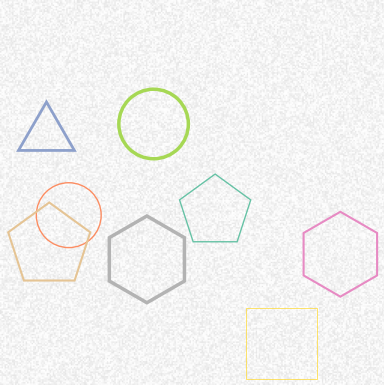[{"shape": "pentagon", "thickness": 1, "radius": 0.49, "center": [0.559, 0.451]}, {"shape": "circle", "thickness": 1, "radius": 0.42, "center": [0.179, 0.441]}, {"shape": "triangle", "thickness": 2, "radius": 0.42, "center": [0.121, 0.651]}, {"shape": "hexagon", "thickness": 1.5, "radius": 0.55, "center": [0.884, 0.34]}, {"shape": "circle", "thickness": 2.5, "radius": 0.45, "center": [0.399, 0.678]}, {"shape": "square", "thickness": 0.5, "radius": 0.46, "center": [0.731, 0.107]}, {"shape": "pentagon", "thickness": 1.5, "radius": 0.56, "center": [0.128, 0.362]}, {"shape": "hexagon", "thickness": 2.5, "radius": 0.56, "center": [0.382, 0.326]}]